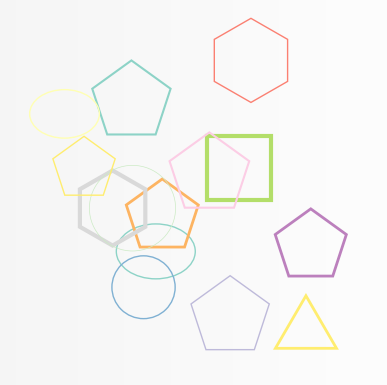[{"shape": "pentagon", "thickness": 1.5, "radius": 0.53, "center": [0.339, 0.737]}, {"shape": "oval", "thickness": 1, "radius": 0.51, "center": [0.402, 0.347]}, {"shape": "oval", "thickness": 1, "radius": 0.45, "center": [0.166, 0.704]}, {"shape": "pentagon", "thickness": 1, "radius": 0.53, "center": [0.594, 0.178]}, {"shape": "hexagon", "thickness": 1, "radius": 0.55, "center": [0.648, 0.843]}, {"shape": "circle", "thickness": 1, "radius": 0.41, "center": [0.37, 0.254]}, {"shape": "pentagon", "thickness": 2, "radius": 0.49, "center": [0.419, 0.437]}, {"shape": "square", "thickness": 3, "radius": 0.41, "center": [0.617, 0.564]}, {"shape": "pentagon", "thickness": 1.5, "radius": 0.54, "center": [0.54, 0.548]}, {"shape": "hexagon", "thickness": 3, "radius": 0.49, "center": [0.291, 0.46]}, {"shape": "pentagon", "thickness": 2, "radius": 0.48, "center": [0.802, 0.361]}, {"shape": "circle", "thickness": 0.5, "radius": 0.56, "center": [0.342, 0.459]}, {"shape": "pentagon", "thickness": 1, "radius": 0.42, "center": [0.217, 0.561]}, {"shape": "triangle", "thickness": 2, "radius": 0.46, "center": [0.79, 0.141]}]